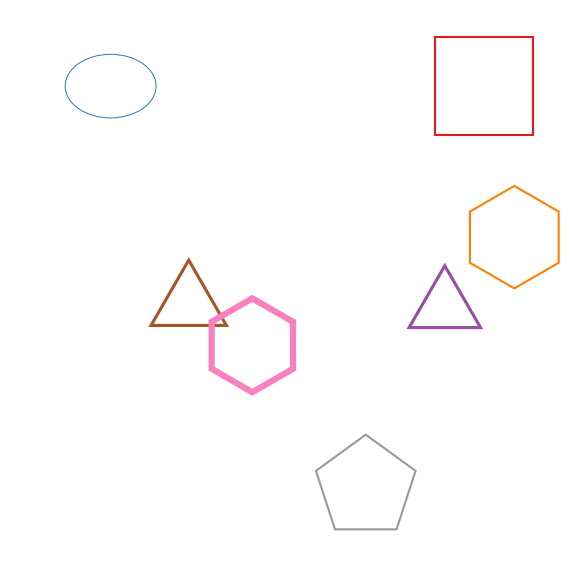[{"shape": "square", "thickness": 1, "radius": 0.43, "center": [0.838, 0.85]}, {"shape": "oval", "thickness": 0.5, "radius": 0.39, "center": [0.192, 0.85]}, {"shape": "triangle", "thickness": 1.5, "radius": 0.36, "center": [0.77, 0.468]}, {"shape": "hexagon", "thickness": 1, "radius": 0.44, "center": [0.891, 0.588]}, {"shape": "triangle", "thickness": 1.5, "radius": 0.38, "center": [0.327, 0.473]}, {"shape": "hexagon", "thickness": 3, "radius": 0.41, "center": [0.437, 0.401]}, {"shape": "pentagon", "thickness": 1, "radius": 0.45, "center": [0.633, 0.156]}]